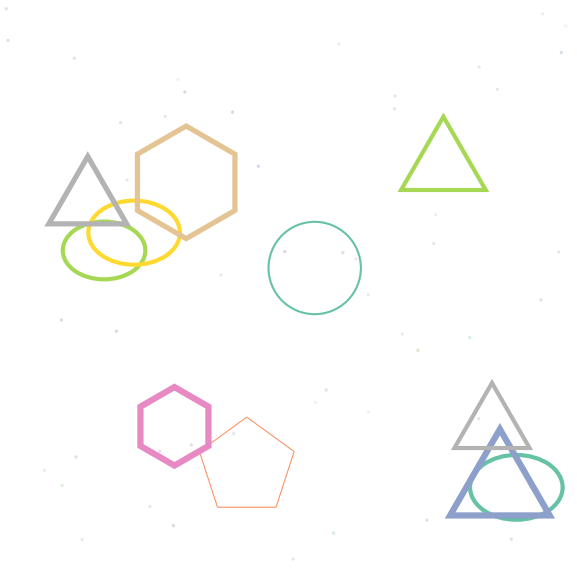[{"shape": "oval", "thickness": 2, "radius": 0.4, "center": [0.894, 0.155]}, {"shape": "circle", "thickness": 1, "radius": 0.4, "center": [0.545, 0.535]}, {"shape": "pentagon", "thickness": 0.5, "radius": 0.43, "center": [0.427, 0.191]}, {"shape": "triangle", "thickness": 3, "radius": 0.5, "center": [0.866, 0.156]}, {"shape": "hexagon", "thickness": 3, "radius": 0.34, "center": [0.302, 0.261]}, {"shape": "triangle", "thickness": 2, "radius": 0.42, "center": [0.768, 0.712]}, {"shape": "oval", "thickness": 2, "radius": 0.36, "center": [0.18, 0.565]}, {"shape": "oval", "thickness": 2, "radius": 0.4, "center": [0.232, 0.596]}, {"shape": "hexagon", "thickness": 2.5, "radius": 0.49, "center": [0.322, 0.683]}, {"shape": "triangle", "thickness": 2, "radius": 0.38, "center": [0.852, 0.261]}, {"shape": "triangle", "thickness": 2.5, "radius": 0.39, "center": [0.152, 0.65]}]